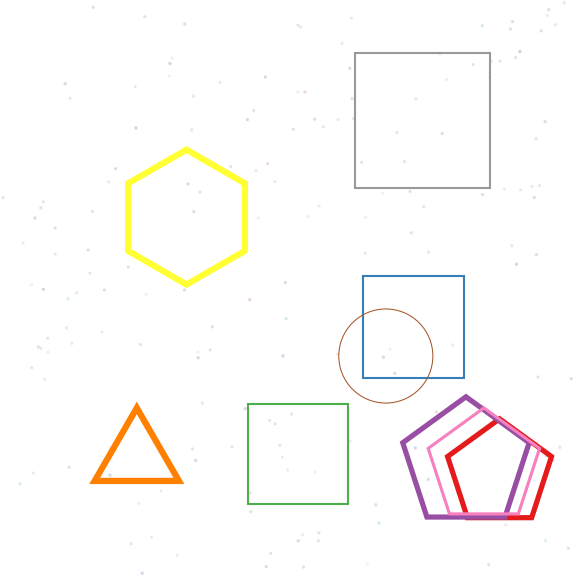[{"shape": "pentagon", "thickness": 2.5, "radius": 0.47, "center": [0.865, 0.179]}, {"shape": "square", "thickness": 1, "radius": 0.44, "center": [0.716, 0.434]}, {"shape": "square", "thickness": 1, "radius": 0.43, "center": [0.516, 0.213]}, {"shape": "pentagon", "thickness": 2.5, "radius": 0.58, "center": [0.807, 0.197]}, {"shape": "triangle", "thickness": 3, "radius": 0.42, "center": [0.237, 0.208]}, {"shape": "hexagon", "thickness": 3, "radius": 0.58, "center": [0.323, 0.623]}, {"shape": "circle", "thickness": 0.5, "radius": 0.41, "center": [0.668, 0.383]}, {"shape": "pentagon", "thickness": 1.5, "radius": 0.51, "center": [0.838, 0.191]}, {"shape": "square", "thickness": 1, "radius": 0.59, "center": [0.732, 0.79]}]